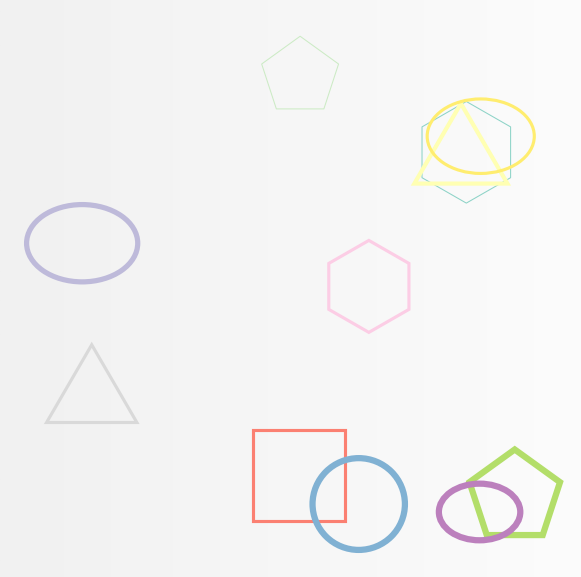[{"shape": "hexagon", "thickness": 0.5, "radius": 0.44, "center": [0.802, 0.735]}, {"shape": "triangle", "thickness": 2, "radius": 0.46, "center": [0.793, 0.727]}, {"shape": "oval", "thickness": 2.5, "radius": 0.48, "center": [0.141, 0.578]}, {"shape": "square", "thickness": 1.5, "radius": 0.4, "center": [0.514, 0.176]}, {"shape": "circle", "thickness": 3, "radius": 0.4, "center": [0.617, 0.126]}, {"shape": "pentagon", "thickness": 3, "radius": 0.41, "center": [0.886, 0.139]}, {"shape": "hexagon", "thickness": 1.5, "radius": 0.4, "center": [0.635, 0.503]}, {"shape": "triangle", "thickness": 1.5, "radius": 0.45, "center": [0.158, 0.312]}, {"shape": "oval", "thickness": 3, "radius": 0.35, "center": [0.825, 0.113]}, {"shape": "pentagon", "thickness": 0.5, "radius": 0.35, "center": [0.516, 0.867]}, {"shape": "oval", "thickness": 1.5, "radius": 0.46, "center": [0.827, 0.763]}]